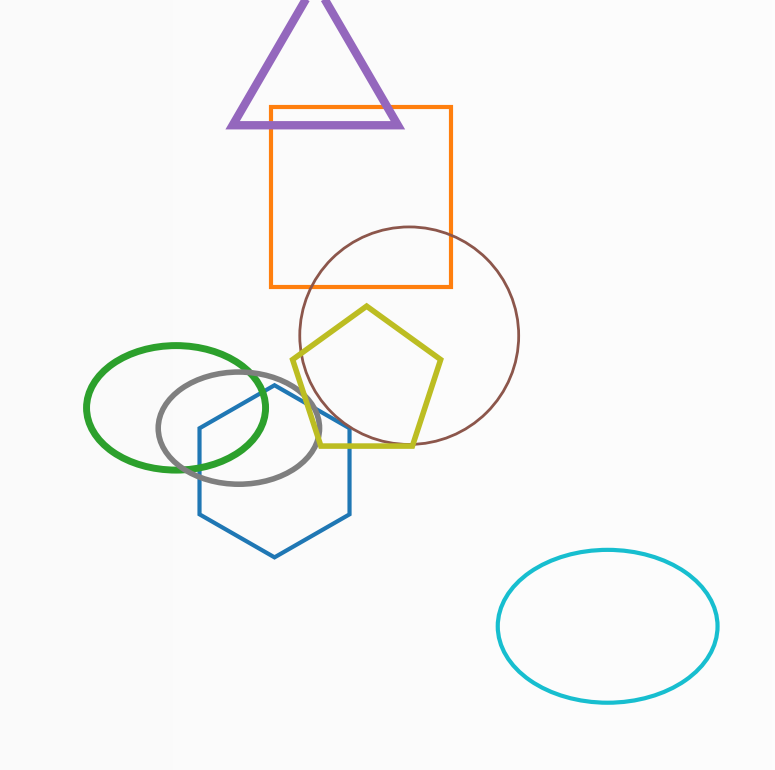[{"shape": "hexagon", "thickness": 1.5, "radius": 0.56, "center": [0.354, 0.388]}, {"shape": "square", "thickness": 1.5, "radius": 0.58, "center": [0.466, 0.744]}, {"shape": "oval", "thickness": 2.5, "radius": 0.58, "center": [0.227, 0.47]}, {"shape": "triangle", "thickness": 3, "radius": 0.62, "center": [0.407, 0.899]}, {"shape": "circle", "thickness": 1, "radius": 0.71, "center": [0.528, 0.564]}, {"shape": "oval", "thickness": 2, "radius": 0.52, "center": [0.308, 0.444]}, {"shape": "pentagon", "thickness": 2, "radius": 0.5, "center": [0.473, 0.502]}, {"shape": "oval", "thickness": 1.5, "radius": 0.71, "center": [0.784, 0.187]}]